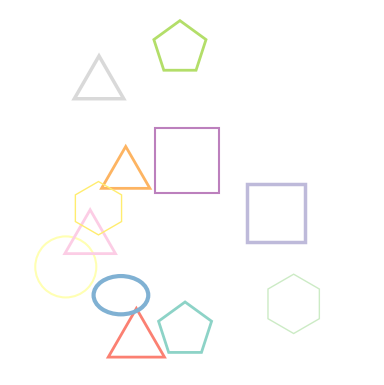[{"shape": "pentagon", "thickness": 2, "radius": 0.36, "center": [0.481, 0.143]}, {"shape": "circle", "thickness": 1.5, "radius": 0.4, "center": [0.171, 0.307]}, {"shape": "square", "thickness": 2.5, "radius": 0.38, "center": [0.717, 0.447]}, {"shape": "triangle", "thickness": 2, "radius": 0.42, "center": [0.354, 0.115]}, {"shape": "oval", "thickness": 3, "radius": 0.36, "center": [0.314, 0.233]}, {"shape": "triangle", "thickness": 2, "radius": 0.36, "center": [0.327, 0.547]}, {"shape": "pentagon", "thickness": 2, "radius": 0.36, "center": [0.467, 0.875]}, {"shape": "triangle", "thickness": 2, "radius": 0.38, "center": [0.234, 0.379]}, {"shape": "triangle", "thickness": 2.5, "radius": 0.37, "center": [0.257, 0.781]}, {"shape": "square", "thickness": 1.5, "radius": 0.42, "center": [0.486, 0.583]}, {"shape": "hexagon", "thickness": 1, "radius": 0.39, "center": [0.763, 0.211]}, {"shape": "hexagon", "thickness": 1, "radius": 0.35, "center": [0.256, 0.459]}]